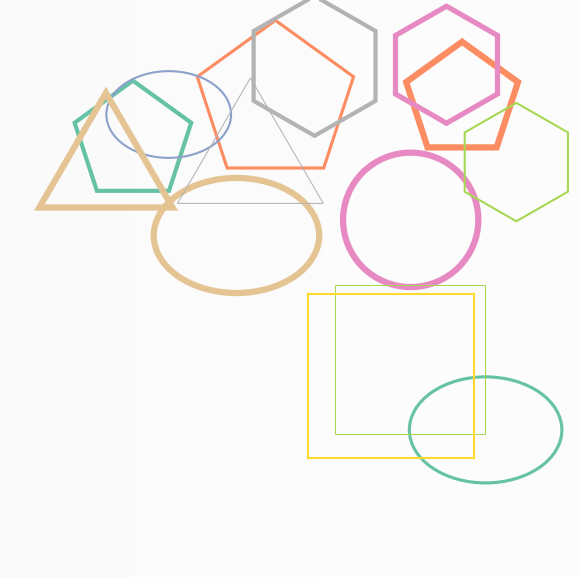[{"shape": "pentagon", "thickness": 2, "radius": 0.53, "center": [0.229, 0.754]}, {"shape": "oval", "thickness": 1.5, "radius": 0.66, "center": [0.835, 0.255]}, {"shape": "pentagon", "thickness": 3, "radius": 0.51, "center": [0.795, 0.826]}, {"shape": "pentagon", "thickness": 1.5, "radius": 0.71, "center": [0.474, 0.823]}, {"shape": "oval", "thickness": 1, "radius": 0.54, "center": [0.29, 0.801]}, {"shape": "hexagon", "thickness": 2.5, "radius": 0.51, "center": [0.768, 0.887]}, {"shape": "circle", "thickness": 3, "radius": 0.58, "center": [0.707, 0.618]}, {"shape": "hexagon", "thickness": 1, "radius": 0.51, "center": [0.888, 0.718]}, {"shape": "square", "thickness": 0.5, "radius": 0.64, "center": [0.705, 0.376]}, {"shape": "square", "thickness": 1, "radius": 0.71, "center": [0.673, 0.348]}, {"shape": "oval", "thickness": 3, "radius": 0.71, "center": [0.407, 0.591]}, {"shape": "triangle", "thickness": 3, "radius": 0.66, "center": [0.182, 0.706]}, {"shape": "hexagon", "thickness": 2, "radius": 0.61, "center": [0.541, 0.885]}, {"shape": "triangle", "thickness": 0.5, "radius": 0.72, "center": [0.431, 0.719]}]